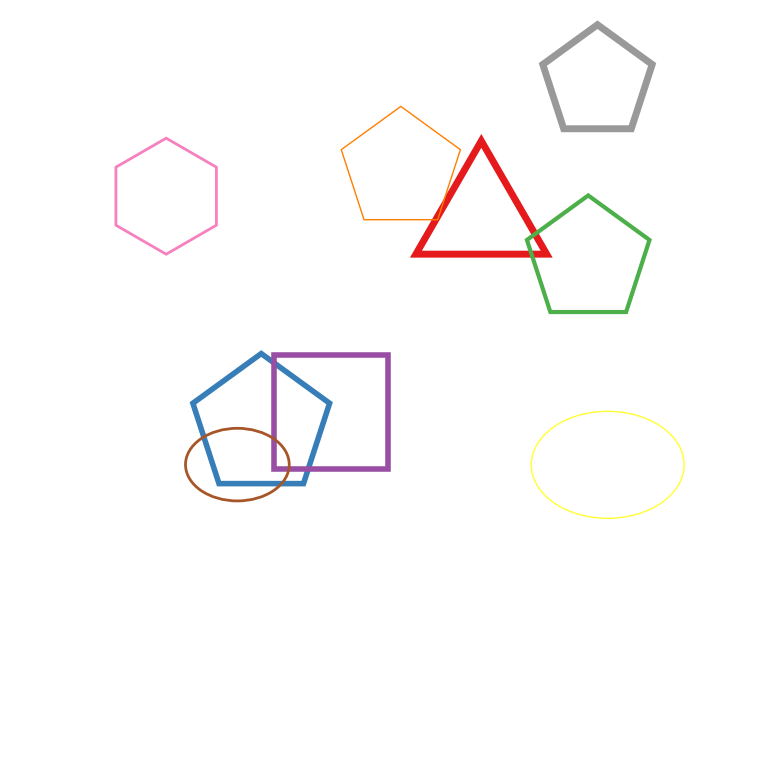[{"shape": "triangle", "thickness": 2.5, "radius": 0.49, "center": [0.625, 0.719]}, {"shape": "pentagon", "thickness": 2, "radius": 0.47, "center": [0.339, 0.447]}, {"shape": "pentagon", "thickness": 1.5, "radius": 0.42, "center": [0.764, 0.662]}, {"shape": "square", "thickness": 2, "radius": 0.37, "center": [0.43, 0.465]}, {"shape": "pentagon", "thickness": 0.5, "radius": 0.41, "center": [0.521, 0.78]}, {"shape": "oval", "thickness": 0.5, "radius": 0.5, "center": [0.789, 0.396]}, {"shape": "oval", "thickness": 1, "radius": 0.34, "center": [0.308, 0.397]}, {"shape": "hexagon", "thickness": 1, "radius": 0.38, "center": [0.216, 0.745]}, {"shape": "pentagon", "thickness": 2.5, "radius": 0.37, "center": [0.776, 0.893]}]